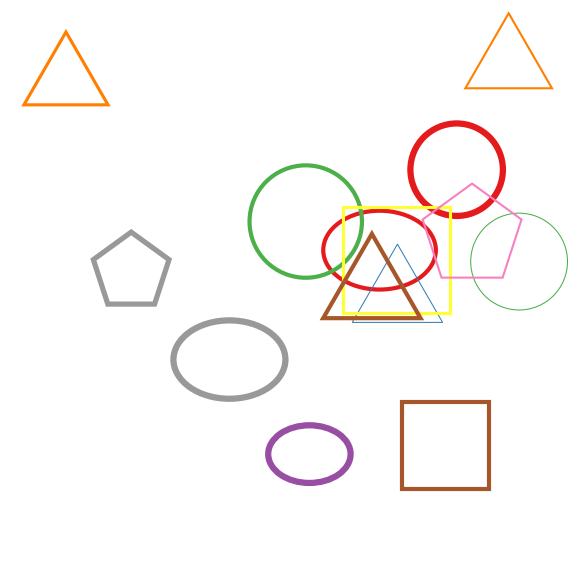[{"shape": "circle", "thickness": 3, "radius": 0.4, "center": [0.791, 0.705]}, {"shape": "oval", "thickness": 2, "radius": 0.49, "center": [0.657, 0.566]}, {"shape": "triangle", "thickness": 0.5, "radius": 0.45, "center": [0.688, 0.486]}, {"shape": "circle", "thickness": 2, "radius": 0.49, "center": [0.529, 0.616]}, {"shape": "circle", "thickness": 0.5, "radius": 0.42, "center": [0.899, 0.546]}, {"shape": "oval", "thickness": 3, "radius": 0.36, "center": [0.536, 0.213]}, {"shape": "triangle", "thickness": 1.5, "radius": 0.42, "center": [0.114, 0.86]}, {"shape": "triangle", "thickness": 1, "radius": 0.43, "center": [0.881, 0.89]}, {"shape": "square", "thickness": 1.5, "radius": 0.46, "center": [0.687, 0.549]}, {"shape": "square", "thickness": 2, "radius": 0.38, "center": [0.771, 0.227]}, {"shape": "triangle", "thickness": 2, "radius": 0.49, "center": [0.644, 0.497]}, {"shape": "pentagon", "thickness": 1, "radius": 0.45, "center": [0.817, 0.591]}, {"shape": "pentagon", "thickness": 2.5, "radius": 0.34, "center": [0.227, 0.528]}, {"shape": "oval", "thickness": 3, "radius": 0.48, "center": [0.397, 0.377]}]